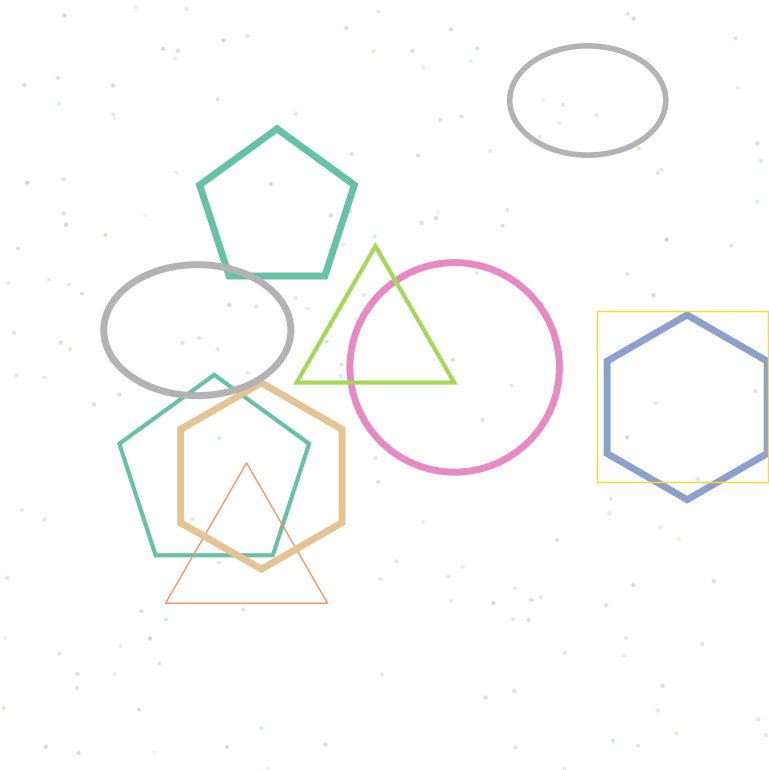[{"shape": "pentagon", "thickness": 1.5, "radius": 0.65, "center": [0.278, 0.384]}, {"shape": "pentagon", "thickness": 2.5, "radius": 0.53, "center": [0.36, 0.727]}, {"shape": "triangle", "thickness": 0.5, "radius": 0.61, "center": [0.32, 0.277]}, {"shape": "hexagon", "thickness": 2.5, "radius": 0.6, "center": [0.892, 0.471]}, {"shape": "circle", "thickness": 2.5, "radius": 0.68, "center": [0.591, 0.523]}, {"shape": "triangle", "thickness": 1.5, "radius": 0.59, "center": [0.488, 0.562]}, {"shape": "square", "thickness": 0.5, "radius": 0.56, "center": [0.887, 0.485]}, {"shape": "hexagon", "thickness": 2.5, "radius": 0.61, "center": [0.339, 0.382]}, {"shape": "oval", "thickness": 2, "radius": 0.51, "center": [0.763, 0.87]}, {"shape": "oval", "thickness": 2.5, "radius": 0.61, "center": [0.256, 0.571]}]